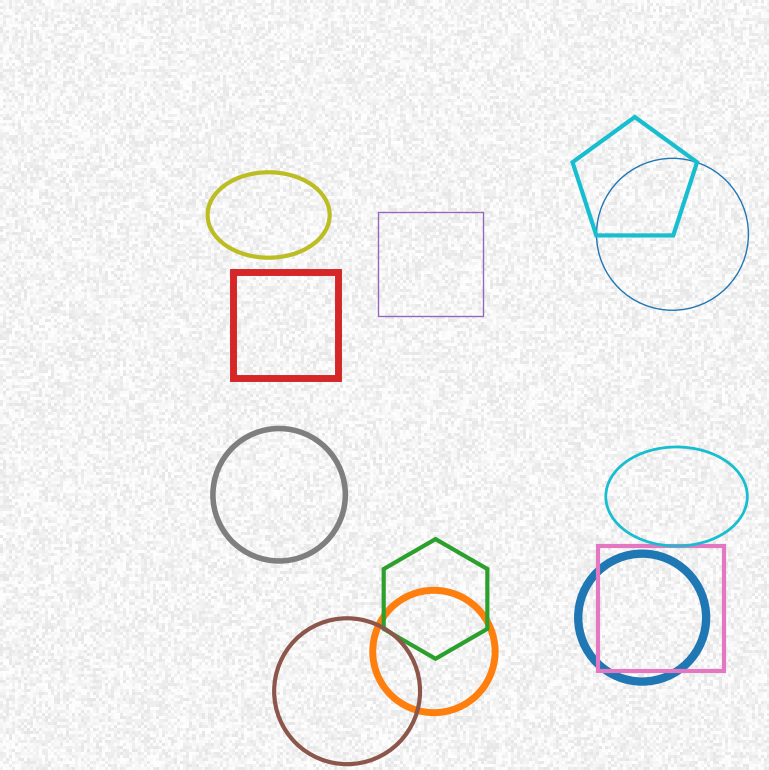[{"shape": "circle", "thickness": 3, "radius": 0.42, "center": [0.834, 0.198]}, {"shape": "circle", "thickness": 0.5, "radius": 0.49, "center": [0.873, 0.696]}, {"shape": "circle", "thickness": 2.5, "radius": 0.4, "center": [0.564, 0.154]}, {"shape": "hexagon", "thickness": 1.5, "radius": 0.39, "center": [0.566, 0.222]}, {"shape": "square", "thickness": 2.5, "radius": 0.34, "center": [0.371, 0.578]}, {"shape": "square", "thickness": 0.5, "radius": 0.34, "center": [0.559, 0.657]}, {"shape": "circle", "thickness": 1.5, "radius": 0.47, "center": [0.451, 0.102]}, {"shape": "square", "thickness": 1.5, "radius": 0.41, "center": [0.858, 0.209]}, {"shape": "circle", "thickness": 2, "radius": 0.43, "center": [0.363, 0.357]}, {"shape": "oval", "thickness": 1.5, "radius": 0.4, "center": [0.349, 0.721]}, {"shape": "pentagon", "thickness": 1.5, "radius": 0.43, "center": [0.824, 0.763]}, {"shape": "oval", "thickness": 1, "radius": 0.46, "center": [0.879, 0.355]}]